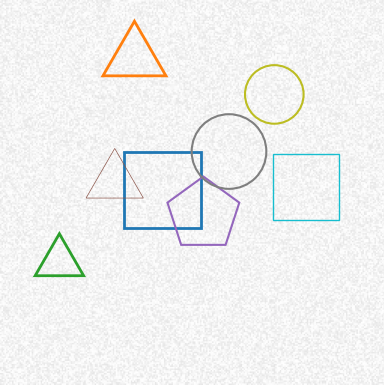[{"shape": "square", "thickness": 2, "radius": 0.5, "center": [0.422, 0.507]}, {"shape": "triangle", "thickness": 2, "radius": 0.47, "center": [0.349, 0.85]}, {"shape": "triangle", "thickness": 2, "radius": 0.36, "center": [0.154, 0.32]}, {"shape": "pentagon", "thickness": 1.5, "radius": 0.49, "center": [0.528, 0.443]}, {"shape": "triangle", "thickness": 0.5, "radius": 0.43, "center": [0.298, 0.529]}, {"shape": "circle", "thickness": 1.5, "radius": 0.48, "center": [0.595, 0.606]}, {"shape": "circle", "thickness": 1.5, "radius": 0.38, "center": [0.712, 0.755]}, {"shape": "square", "thickness": 1, "radius": 0.43, "center": [0.795, 0.515]}]